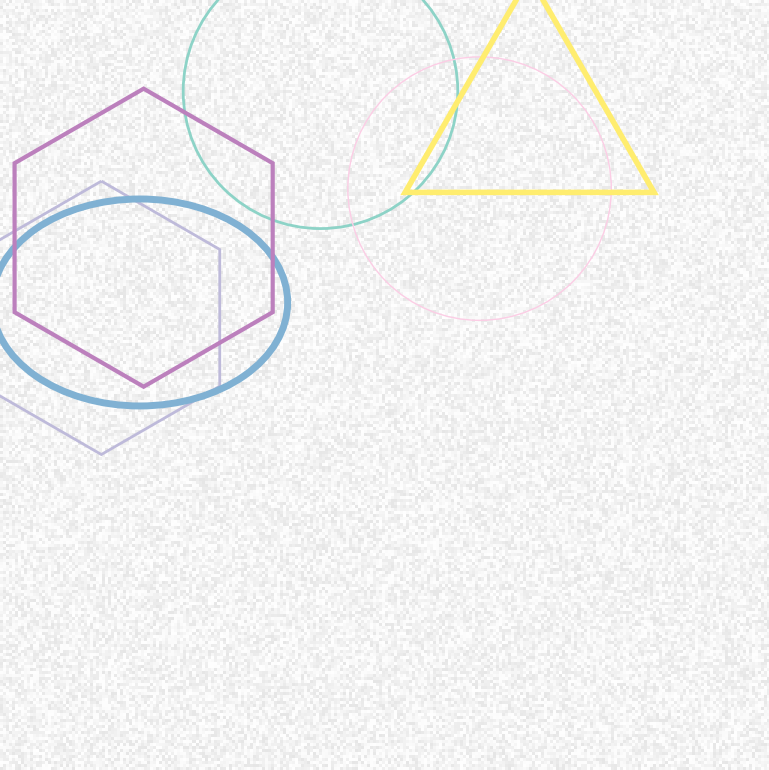[{"shape": "circle", "thickness": 1, "radius": 0.89, "center": [0.416, 0.881]}, {"shape": "hexagon", "thickness": 1, "radius": 0.89, "center": [0.132, 0.587]}, {"shape": "oval", "thickness": 2.5, "radius": 0.96, "center": [0.182, 0.607]}, {"shape": "circle", "thickness": 0.5, "radius": 0.86, "center": [0.623, 0.755]}, {"shape": "hexagon", "thickness": 1.5, "radius": 0.97, "center": [0.187, 0.691]}, {"shape": "triangle", "thickness": 2, "radius": 0.93, "center": [0.688, 0.843]}]